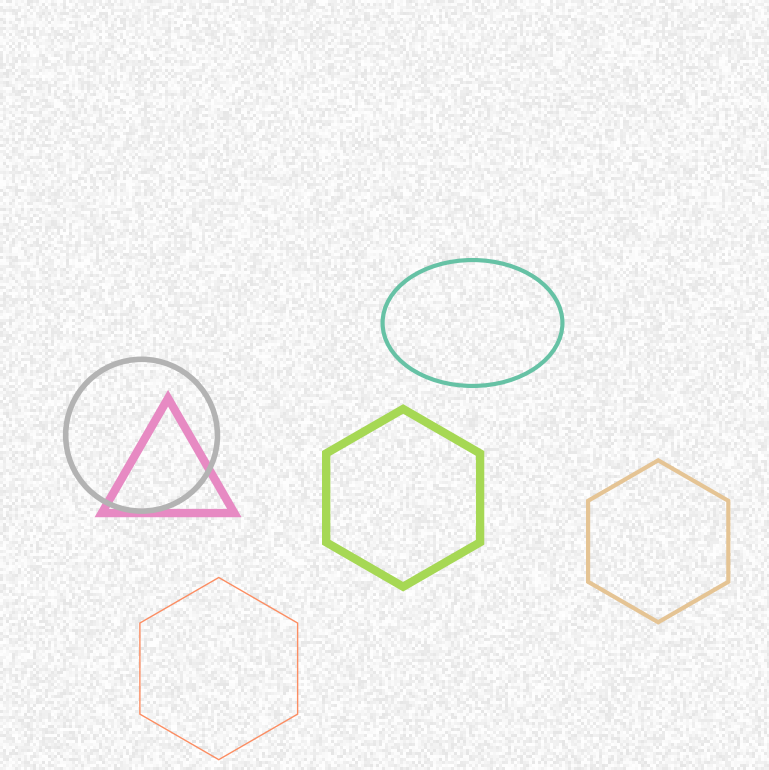[{"shape": "oval", "thickness": 1.5, "radius": 0.58, "center": [0.614, 0.581]}, {"shape": "hexagon", "thickness": 0.5, "radius": 0.59, "center": [0.284, 0.132]}, {"shape": "triangle", "thickness": 3, "radius": 0.5, "center": [0.218, 0.383]}, {"shape": "hexagon", "thickness": 3, "radius": 0.58, "center": [0.524, 0.353]}, {"shape": "hexagon", "thickness": 1.5, "radius": 0.53, "center": [0.855, 0.297]}, {"shape": "circle", "thickness": 2, "radius": 0.49, "center": [0.184, 0.435]}]